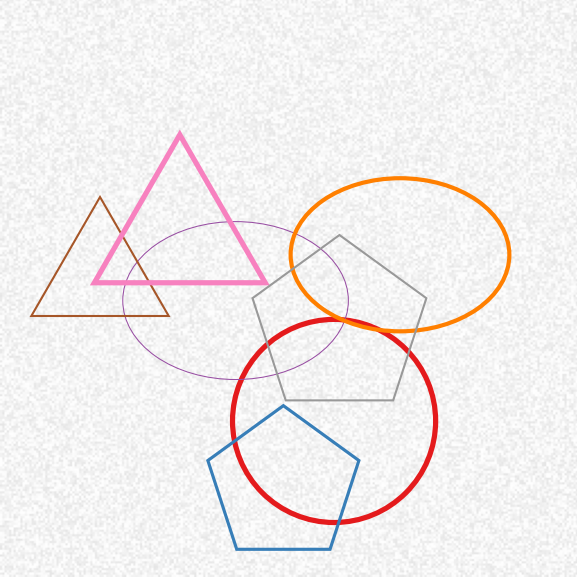[{"shape": "circle", "thickness": 2.5, "radius": 0.88, "center": [0.578, 0.27]}, {"shape": "pentagon", "thickness": 1.5, "radius": 0.69, "center": [0.491, 0.159]}, {"shape": "oval", "thickness": 0.5, "radius": 0.98, "center": [0.408, 0.479]}, {"shape": "oval", "thickness": 2, "radius": 0.95, "center": [0.693, 0.558]}, {"shape": "triangle", "thickness": 1, "radius": 0.69, "center": [0.173, 0.521]}, {"shape": "triangle", "thickness": 2.5, "radius": 0.85, "center": [0.311, 0.595]}, {"shape": "pentagon", "thickness": 1, "radius": 0.79, "center": [0.588, 0.434]}]